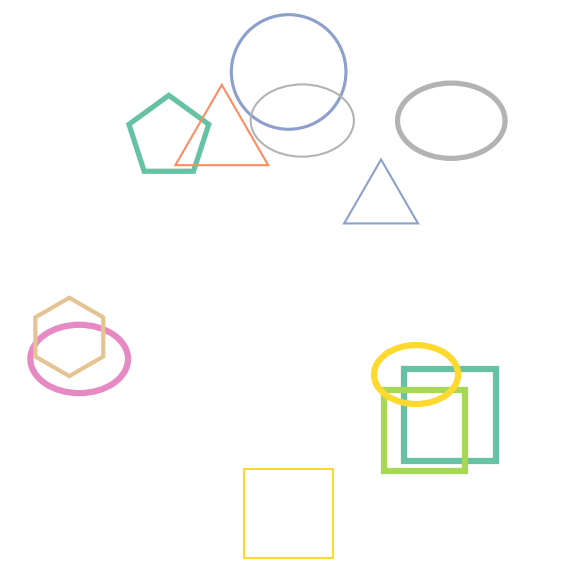[{"shape": "square", "thickness": 3, "radius": 0.4, "center": [0.779, 0.28]}, {"shape": "pentagon", "thickness": 2.5, "radius": 0.36, "center": [0.292, 0.761]}, {"shape": "triangle", "thickness": 1, "radius": 0.46, "center": [0.384, 0.76]}, {"shape": "triangle", "thickness": 1, "radius": 0.37, "center": [0.66, 0.649]}, {"shape": "circle", "thickness": 1.5, "radius": 0.5, "center": [0.5, 0.875]}, {"shape": "oval", "thickness": 3, "radius": 0.42, "center": [0.137, 0.378]}, {"shape": "square", "thickness": 3, "radius": 0.35, "center": [0.735, 0.253]}, {"shape": "oval", "thickness": 3, "radius": 0.36, "center": [0.72, 0.351]}, {"shape": "square", "thickness": 1, "radius": 0.38, "center": [0.499, 0.11]}, {"shape": "hexagon", "thickness": 2, "radius": 0.34, "center": [0.12, 0.416]}, {"shape": "oval", "thickness": 1, "radius": 0.45, "center": [0.523, 0.79]}, {"shape": "oval", "thickness": 2.5, "radius": 0.47, "center": [0.781, 0.79]}]